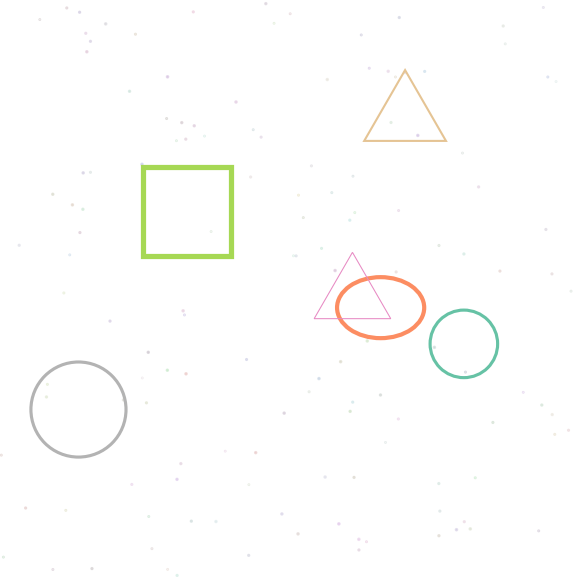[{"shape": "circle", "thickness": 1.5, "radius": 0.29, "center": [0.803, 0.404]}, {"shape": "oval", "thickness": 2, "radius": 0.38, "center": [0.659, 0.466]}, {"shape": "triangle", "thickness": 0.5, "radius": 0.38, "center": [0.61, 0.486]}, {"shape": "square", "thickness": 2.5, "radius": 0.39, "center": [0.324, 0.633]}, {"shape": "triangle", "thickness": 1, "radius": 0.41, "center": [0.701, 0.796]}, {"shape": "circle", "thickness": 1.5, "radius": 0.41, "center": [0.136, 0.29]}]